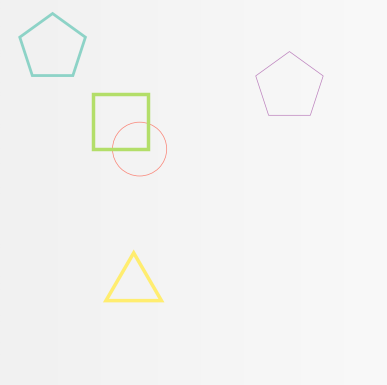[{"shape": "pentagon", "thickness": 2, "radius": 0.45, "center": [0.136, 0.876]}, {"shape": "circle", "thickness": 0.5, "radius": 0.35, "center": [0.36, 0.613]}, {"shape": "square", "thickness": 2.5, "radius": 0.36, "center": [0.312, 0.685]}, {"shape": "pentagon", "thickness": 0.5, "radius": 0.46, "center": [0.747, 0.775]}, {"shape": "triangle", "thickness": 2.5, "radius": 0.41, "center": [0.345, 0.26]}]